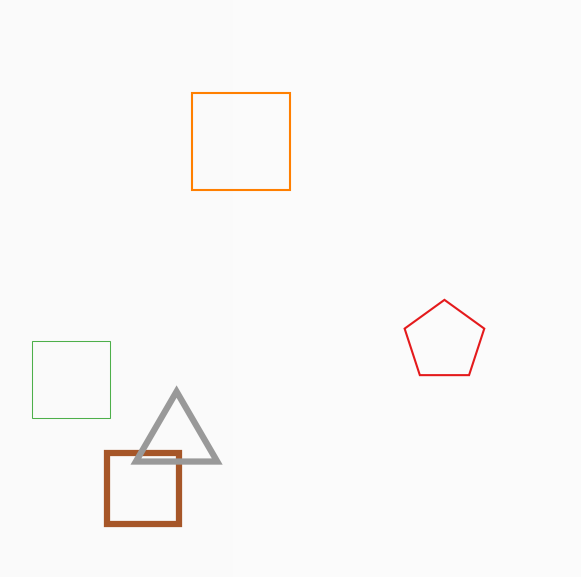[{"shape": "pentagon", "thickness": 1, "radius": 0.36, "center": [0.765, 0.408]}, {"shape": "square", "thickness": 0.5, "radius": 0.33, "center": [0.122, 0.343]}, {"shape": "square", "thickness": 1, "radius": 0.42, "center": [0.415, 0.754]}, {"shape": "square", "thickness": 3, "radius": 0.31, "center": [0.246, 0.153]}, {"shape": "triangle", "thickness": 3, "radius": 0.4, "center": [0.304, 0.24]}]